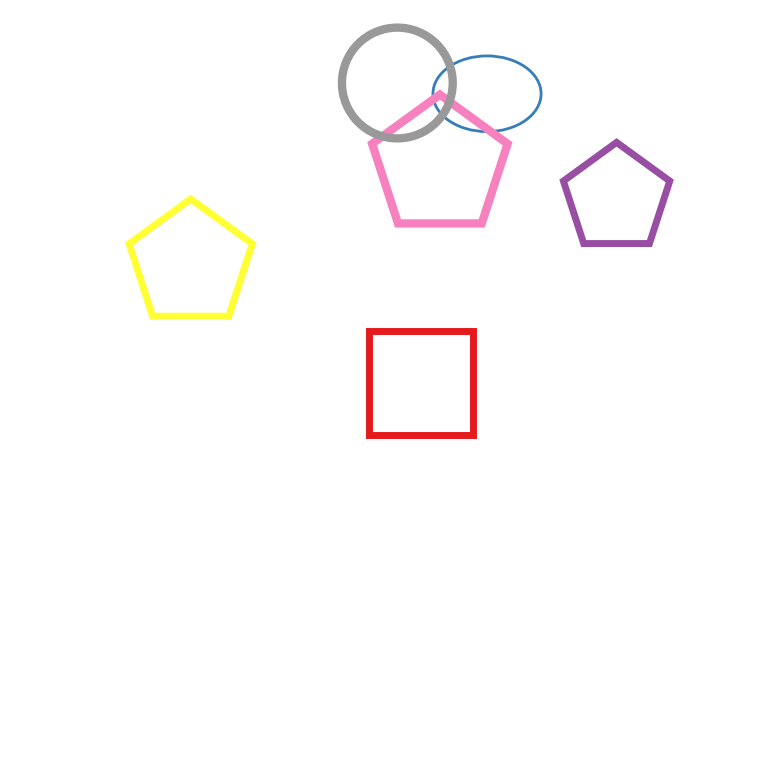[{"shape": "square", "thickness": 2.5, "radius": 0.34, "center": [0.547, 0.503]}, {"shape": "oval", "thickness": 1, "radius": 0.35, "center": [0.632, 0.878]}, {"shape": "pentagon", "thickness": 2.5, "radius": 0.36, "center": [0.801, 0.742]}, {"shape": "pentagon", "thickness": 2.5, "radius": 0.42, "center": [0.248, 0.657]}, {"shape": "pentagon", "thickness": 3, "radius": 0.46, "center": [0.571, 0.785]}, {"shape": "circle", "thickness": 3, "radius": 0.36, "center": [0.516, 0.892]}]